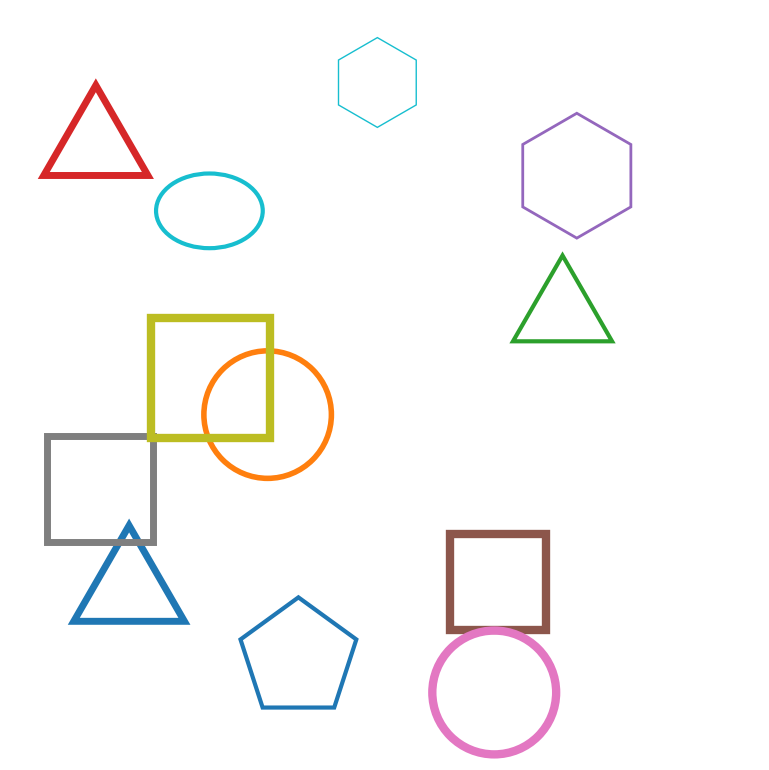[{"shape": "triangle", "thickness": 2.5, "radius": 0.41, "center": [0.168, 0.235]}, {"shape": "pentagon", "thickness": 1.5, "radius": 0.4, "center": [0.388, 0.145]}, {"shape": "circle", "thickness": 2, "radius": 0.41, "center": [0.348, 0.462]}, {"shape": "triangle", "thickness": 1.5, "radius": 0.37, "center": [0.731, 0.594]}, {"shape": "triangle", "thickness": 2.5, "radius": 0.39, "center": [0.124, 0.811]}, {"shape": "hexagon", "thickness": 1, "radius": 0.41, "center": [0.749, 0.772]}, {"shape": "square", "thickness": 3, "radius": 0.31, "center": [0.647, 0.244]}, {"shape": "circle", "thickness": 3, "radius": 0.4, "center": [0.642, 0.101]}, {"shape": "square", "thickness": 2.5, "radius": 0.34, "center": [0.13, 0.365]}, {"shape": "square", "thickness": 3, "radius": 0.39, "center": [0.274, 0.509]}, {"shape": "hexagon", "thickness": 0.5, "radius": 0.29, "center": [0.49, 0.893]}, {"shape": "oval", "thickness": 1.5, "radius": 0.35, "center": [0.272, 0.726]}]